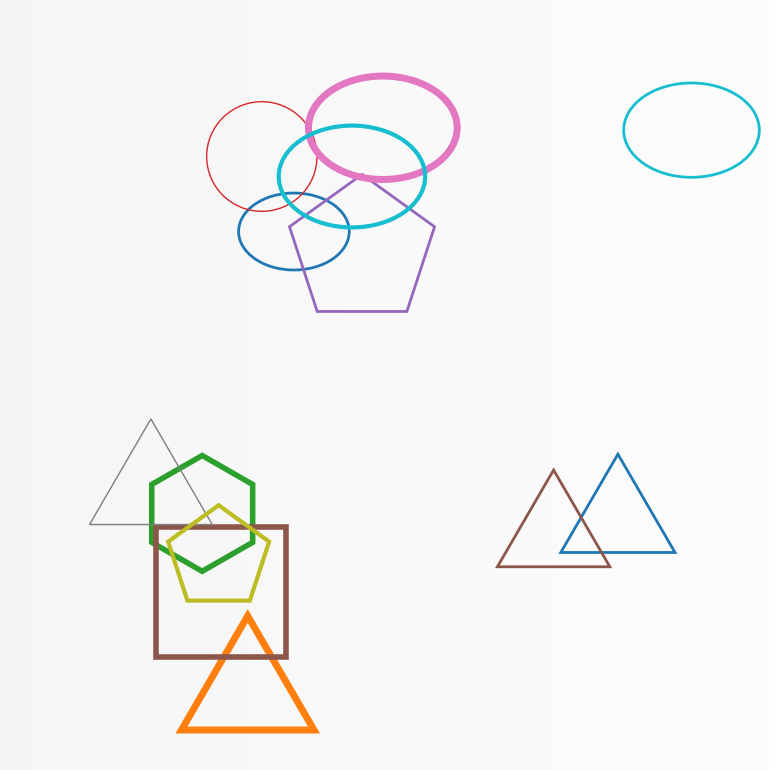[{"shape": "oval", "thickness": 1, "radius": 0.36, "center": [0.379, 0.699]}, {"shape": "triangle", "thickness": 1, "radius": 0.43, "center": [0.797, 0.325]}, {"shape": "triangle", "thickness": 2.5, "radius": 0.49, "center": [0.32, 0.101]}, {"shape": "hexagon", "thickness": 2, "radius": 0.38, "center": [0.261, 0.333]}, {"shape": "circle", "thickness": 0.5, "radius": 0.36, "center": [0.338, 0.797]}, {"shape": "pentagon", "thickness": 1, "radius": 0.49, "center": [0.467, 0.675]}, {"shape": "triangle", "thickness": 1, "radius": 0.42, "center": [0.714, 0.306]}, {"shape": "square", "thickness": 2, "radius": 0.42, "center": [0.285, 0.231]}, {"shape": "oval", "thickness": 2.5, "radius": 0.48, "center": [0.494, 0.834]}, {"shape": "triangle", "thickness": 0.5, "radius": 0.46, "center": [0.195, 0.364]}, {"shape": "pentagon", "thickness": 1.5, "radius": 0.34, "center": [0.282, 0.275]}, {"shape": "oval", "thickness": 1, "radius": 0.44, "center": [0.892, 0.831]}, {"shape": "oval", "thickness": 1.5, "radius": 0.47, "center": [0.454, 0.771]}]